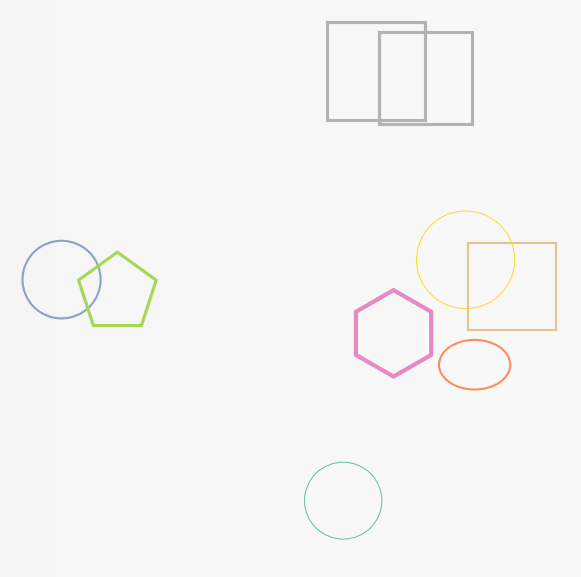[{"shape": "circle", "thickness": 0.5, "radius": 0.33, "center": [0.59, 0.132]}, {"shape": "oval", "thickness": 1, "radius": 0.31, "center": [0.817, 0.368]}, {"shape": "circle", "thickness": 1, "radius": 0.34, "center": [0.106, 0.515]}, {"shape": "hexagon", "thickness": 2, "radius": 0.37, "center": [0.677, 0.422]}, {"shape": "pentagon", "thickness": 1.5, "radius": 0.35, "center": [0.202, 0.492]}, {"shape": "circle", "thickness": 0.5, "radius": 0.42, "center": [0.801, 0.549]}, {"shape": "square", "thickness": 1, "radius": 0.38, "center": [0.88, 0.503]}, {"shape": "square", "thickness": 1.5, "radius": 0.4, "center": [0.732, 0.864]}, {"shape": "square", "thickness": 1.5, "radius": 0.42, "center": [0.647, 0.876]}]